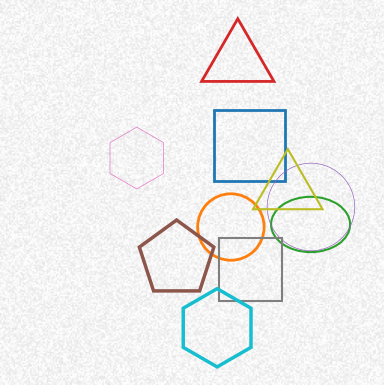[{"shape": "square", "thickness": 2, "radius": 0.46, "center": [0.648, 0.622]}, {"shape": "circle", "thickness": 2, "radius": 0.43, "center": [0.6, 0.41]}, {"shape": "oval", "thickness": 1.5, "radius": 0.51, "center": [0.807, 0.417]}, {"shape": "triangle", "thickness": 2, "radius": 0.54, "center": [0.618, 0.843]}, {"shape": "circle", "thickness": 0.5, "radius": 0.57, "center": [0.808, 0.462]}, {"shape": "pentagon", "thickness": 2.5, "radius": 0.51, "center": [0.459, 0.327]}, {"shape": "hexagon", "thickness": 0.5, "radius": 0.4, "center": [0.355, 0.589]}, {"shape": "square", "thickness": 1.5, "radius": 0.41, "center": [0.651, 0.3]}, {"shape": "triangle", "thickness": 1.5, "radius": 0.52, "center": [0.748, 0.509]}, {"shape": "hexagon", "thickness": 2.5, "radius": 0.51, "center": [0.564, 0.149]}]